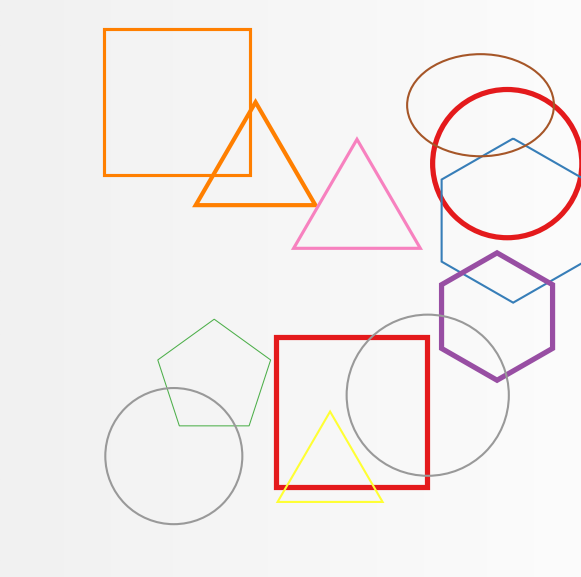[{"shape": "circle", "thickness": 2.5, "radius": 0.64, "center": [0.873, 0.716]}, {"shape": "square", "thickness": 2.5, "radius": 0.65, "center": [0.605, 0.285]}, {"shape": "hexagon", "thickness": 1, "radius": 0.71, "center": [0.883, 0.617]}, {"shape": "pentagon", "thickness": 0.5, "radius": 0.51, "center": [0.369, 0.344]}, {"shape": "hexagon", "thickness": 2.5, "radius": 0.55, "center": [0.855, 0.451]}, {"shape": "square", "thickness": 1.5, "radius": 0.63, "center": [0.305, 0.823]}, {"shape": "triangle", "thickness": 2, "radius": 0.59, "center": [0.44, 0.703]}, {"shape": "triangle", "thickness": 1, "radius": 0.52, "center": [0.568, 0.182]}, {"shape": "oval", "thickness": 1, "radius": 0.63, "center": [0.827, 0.817]}, {"shape": "triangle", "thickness": 1.5, "radius": 0.63, "center": [0.614, 0.632]}, {"shape": "circle", "thickness": 1, "radius": 0.7, "center": [0.736, 0.315]}, {"shape": "circle", "thickness": 1, "radius": 0.59, "center": [0.299, 0.209]}]